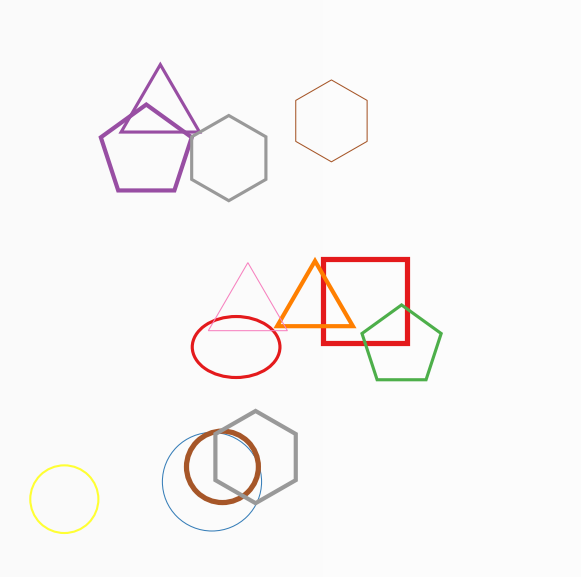[{"shape": "oval", "thickness": 1.5, "radius": 0.38, "center": [0.406, 0.398]}, {"shape": "square", "thickness": 2.5, "radius": 0.36, "center": [0.628, 0.478]}, {"shape": "circle", "thickness": 0.5, "radius": 0.43, "center": [0.365, 0.165]}, {"shape": "pentagon", "thickness": 1.5, "radius": 0.36, "center": [0.691, 0.399]}, {"shape": "triangle", "thickness": 1.5, "radius": 0.39, "center": [0.276, 0.809]}, {"shape": "pentagon", "thickness": 2, "radius": 0.41, "center": [0.252, 0.736]}, {"shape": "triangle", "thickness": 2, "radius": 0.38, "center": [0.542, 0.472]}, {"shape": "circle", "thickness": 1, "radius": 0.29, "center": [0.111, 0.135]}, {"shape": "circle", "thickness": 2.5, "radius": 0.31, "center": [0.383, 0.191]}, {"shape": "hexagon", "thickness": 0.5, "radius": 0.35, "center": [0.57, 0.79]}, {"shape": "triangle", "thickness": 0.5, "radius": 0.39, "center": [0.426, 0.466]}, {"shape": "hexagon", "thickness": 1.5, "radius": 0.37, "center": [0.394, 0.725]}, {"shape": "hexagon", "thickness": 2, "radius": 0.4, "center": [0.44, 0.208]}]